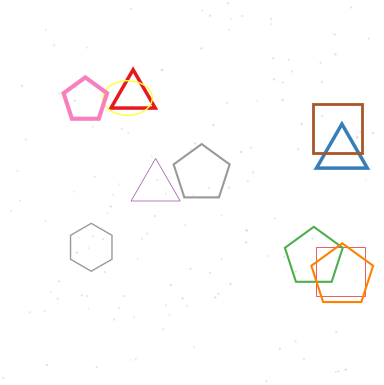[{"shape": "square", "thickness": 0.5, "radius": 0.32, "center": [0.885, 0.294]}, {"shape": "triangle", "thickness": 2.5, "radius": 0.33, "center": [0.346, 0.753]}, {"shape": "triangle", "thickness": 2.5, "radius": 0.38, "center": [0.888, 0.601]}, {"shape": "pentagon", "thickness": 1.5, "radius": 0.39, "center": [0.815, 0.332]}, {"shape": "triangle", "thickness": 0.5, "radius": 0.37, "center": [0.404, 0.515]}, {"shape": "pentagon", "thickness": 1.5, "radius": 0.42, "center": [0.889, 0.284]}, {"shape": "oval", "thickness": 1, "radius": 0.32, "center": [0.331, 0.745]}, {"shape": "square", "thickness": 2, "radius": 0.32, "center": [0.876, 0.665]}, {"shape": "pentagon", "thickness": 3, "radius": 0.3, "center": [0.222, 0.74]}, {"shape": "hexagon", "thickness": 1, "radius": 0.31, "center": [0.237, 0.358]}, {"shape": "pentagon", "thickness": 1.5, "radius": 0.38, "center": [0.524, 0.549]}]